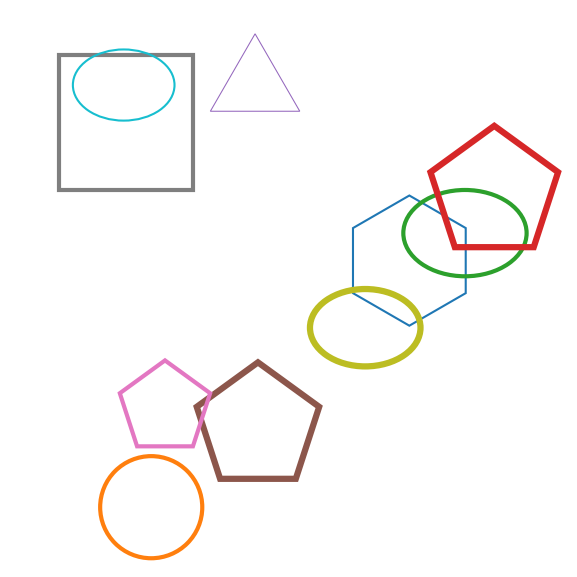[{"shape": "hexagon", "thickness": 1, "radius": 0.56, "center": [0.709, 0.548]}, {"shape": "circle", "thickness": 2, "radius": 0.44, "center": [0.262, 0.121]}, {"shape": "oval", "thickness": 2, "radius": 0.53, "center": [0.805, 0.595]}, {"shape": "pentagon", "thickness": 3, "radius": 0.58, "center": [0.856, 0.665]}, {"shape": "triangle", "thickness": 0.5, "radius": 0.45, "center": [0.442, 0.851]}, {"shape": "pentagon", "thickness": 3, "radius": 0.56, "center": [0.447, 0.26]}, {"shape": "pentagon", "thickness": 2, "radius": 0.41, "center": [0.286, 0.293]}, {"shape": "square", "thickness": 2, "radius": 0.58, "center": [0.218, 0.787]}, {"shape": "oval", "thickness": 3, "radius": 0.48, "center": [0.632, 0.432]}, {"shape": "oval", "thickness": 1, "radius": 0.44, "center": [0.214, 0.852]}]